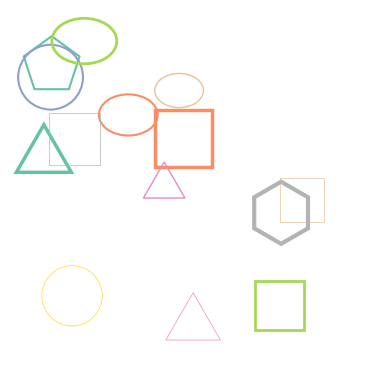[{"shape": "triangle", "thickness": 2.5, "radius": 0.41, "center": [0.114, 0.594]}, {"shape": "pentagon", "thickness": 1.5, "radius": 0.38, "center": [0.134, 0.83]}, {"shape": "oval", "thickness": 1.5, "radius": 0.38, "center": [0.333, 0.701]}, {"shape": "square", "thickness": 2.5, "radius": 0.37, "center": [0.477, 0.64]}, {"shape": "circle", "thickness": 1.5, "radius": 0.42, "center": [0.131, 0.8]}, {"shape": "triangle", "thickness": 1, "radius": 0.31, "center": [0.426, 0.517]}, {"shape": "triangle", "thickness": 0.5, "radius": 0.41, "center": [0.502, 0.158]}, {"shape": "oval", "thickness": 2, "radius": 0.42, "center": [0.219, 0.893]}, {"shape": "square", "thickness": 2, "radius": 0.32, "center": [0.727, 0.206]}, {"shape": "circle", "thickness": 0.5, "radius": 0.39, "center": [0.187, 0.232]}, {"shape": "square", "thickness": 0.5, "radius": 0.29, "center": [0.784, 0.481]}, {"shape": "oval", "thickness": 1, "radius": 0.32, "center": [0.465, 0.765]}, {"shape": "square", "thickness": 0.5, "radius": 0.34, "center": [0.194, 0.639]}, {"shape": "hexagon", "thickness": 3, "radius": 0.4, "center": [0.73, 0.447]}]